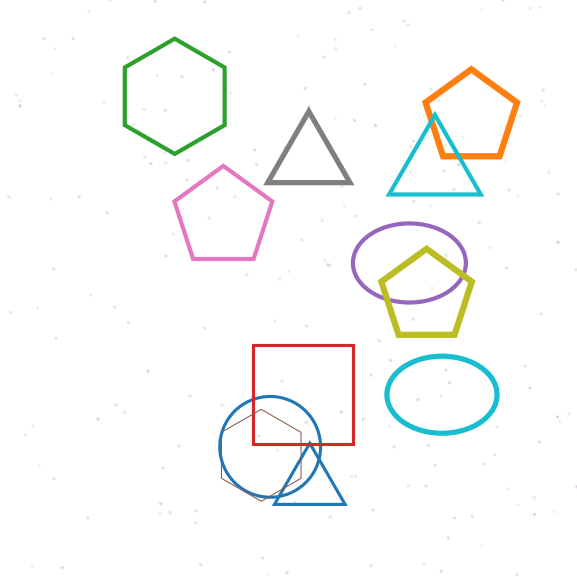[{"shape": "circle", "thickness": 1.5, "radius": 0.44, "center": [0.468, 0.225]}, {"shape": "triangle", "thickness": 1.5, "radius": 0.35, "center": [0.536, 0.161]}, {"shape": "pentagon", "thickness": 3, "radius": 0.42, "center": [0.816, 0.796]}, {"shape": "hexagon", "thickness": 2, "radius": 0.5, "center": [0.303, 0.832]}, {"shape": "square", "thickness": 1.5, "radius": 0.43, "center": [0.525, 0.316]}, {"shape": "oval", "thickness": 2, "radius": 0.49, "center": [0.709, 0.544]}, {"shape": "hexagon", "thickness": 0.5, "radius": 0.4, "center": [0.452, 0.211]}, {"shape": "pentagon", "thickness": 2, "radius": 0.45, "center": [0.387, 0.623]}, {"shape": "triangle", "thickness": 2.5, "radius": 0.41, "center": [0.535, 0.724]}, {"shape": "pentagon", "thickness": 3, "radius": 0.41, "center": [0.739, 0.486]}, {"shape": "oval", "thickness": 2.5, "radius": 0.48, "center": [0.765, 0.316]}, {"shape": "triangle", "thickness": 2, "radius": 0.46, "center": [0.753, 0.708]}]